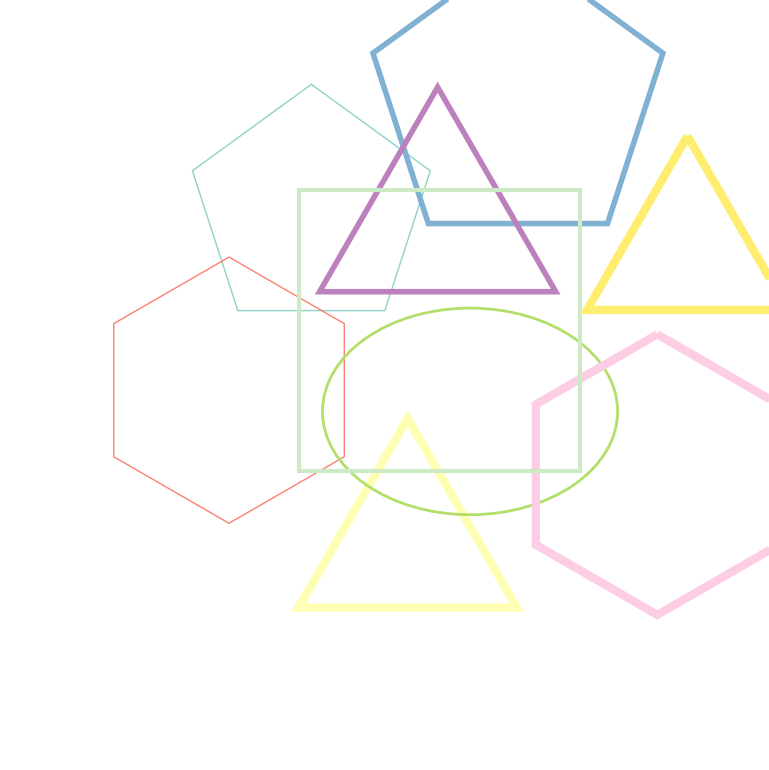[{"shape": "pentagon", "thickness": 0.5, "radius": 0.81, "center": [0.404, 0.728]}, {"shape": "triangle", "thickness": 3, "radius": 0.82, "center": [0.529, 0.293]}, {"shape": "hexagon", "thickness": 0.5, "radius": 0.86, "center": [0.297, 0.493]}, {"shape": "pentagon", "thickness": 2, "radius": 0.99, "center": [0.673, 0.87]}, {"shape": "oval", "thickness": 1, "radius": 0.96, "center": [0.61, 0.466]}, {"shape": "hexagon", "thickness": 3, "radius": 0.91, "center": [0.854, 0.384]}, {"shape": "triangle", "thickness": 2, "radius": 0.89, "center": [0.568, 0.71]}, {"shape": "square", "thickness": 1.5, "radius": 0.91, "center": [0.57, 0.571]}, {"shape": "triangle", "thickness": 3, "radius": 0.75, "center": [0.893, 0.673]}]